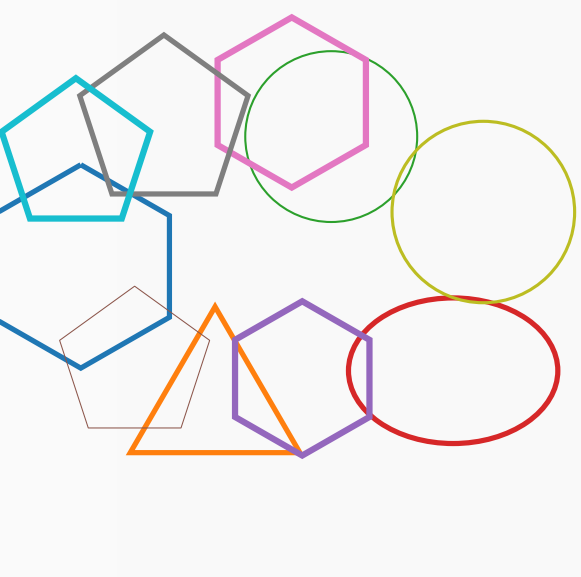[{"shape": "hexagon", "thickness": 2.5, "radius": 0.88, "center": [0.139, 0.538]}, {"shape": "triangle", "thickness": 2.5, "radius": 0.84, "center": [0.37, 0.3]}, {"shape": "circle", "thickness": 1, "radius": 0.74, "center": [0.57, 0.763]}, {"shape": "oval", "thickness": 2.5, "radius": 0.9, "center": [0.78, 0.357]}, {"shape": "hexagon", "thickness": 3, "radius": 0.67, "center": [0.52, 0.344]}, {"shape": "pentagon", "thickness": 0.5, "radius": 0.68, "center": [0.232, 0.368]}, {"shape": "hexagon", "thickness": 3, "radius": 0.74, "center": [0.502, 0.822]}, {"shape": "pentagon", "thickness": 2.5, "radius": 0.76, "center": [0.282, 0.786]}, {"shape": "circle", "thickness": 1.5, "radius": 0.79, "center": [0.832, 0.632]}, {"shape": "pentagon", "thickness": 3, "radius": 0.67, "center": [0.131, 0.729]}]